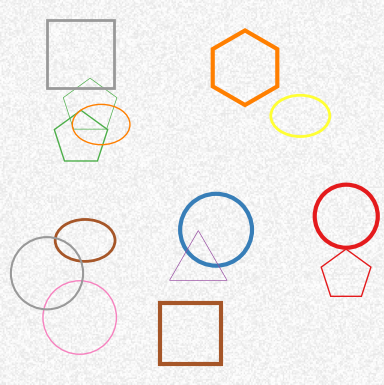[{"shape": "circle", "thickness": 3, "radius": 0.41, "center": [0.899, 0.438]}, {"shape": "pentagon", "thickness": 1, "radius": 0.34, "center": [0.899, 0.285]}, {"shape": "circle", "thickness": 3, "radius": 0.47, "center": [0.561, 0.403]}, {"shape": "pentagon", "thickness": 1, "radius": 0.36, "center": [0.21, 0.641]}, {"shape": "pentagon", "thickness": 0.5, "radius": 0.37, "center": [0.234, 0.724]}, {"shape": "triangle", "thickness": 0.5, "radius": 0.43, "center": [0.515, 0.315]}, {"shape": "oval", "thickness": 1, "radius": 0.37, "center": [0.263, 0.677]}, {"shape": "hexagon", "thickness": 3, "radius": 0.48, "center": [0.636, 0.824]}, {"shape": "oval", "thickness": 2, "radius": 0.38, "center": [0.78, 0.699]}, {"shape": "oval", "thickness": 2, "radius": 0.39, "center": [0.221, 0.376]}, {"shape": "square", "thickness": 3, "radius": 0.39, "center": [0.495, 0.134]}, {"shape": "circle", "thickness": 1, "radius": 0.48, "center": [0.207, 0.175]}, {"shape": "circle", "thickness": 1.5, "radius": 0.47, "center": [0.122, 0.29]}, {"shape": "square", "thickness": 2, "radius": 0.44, "center": [0.21, 0.86]}]